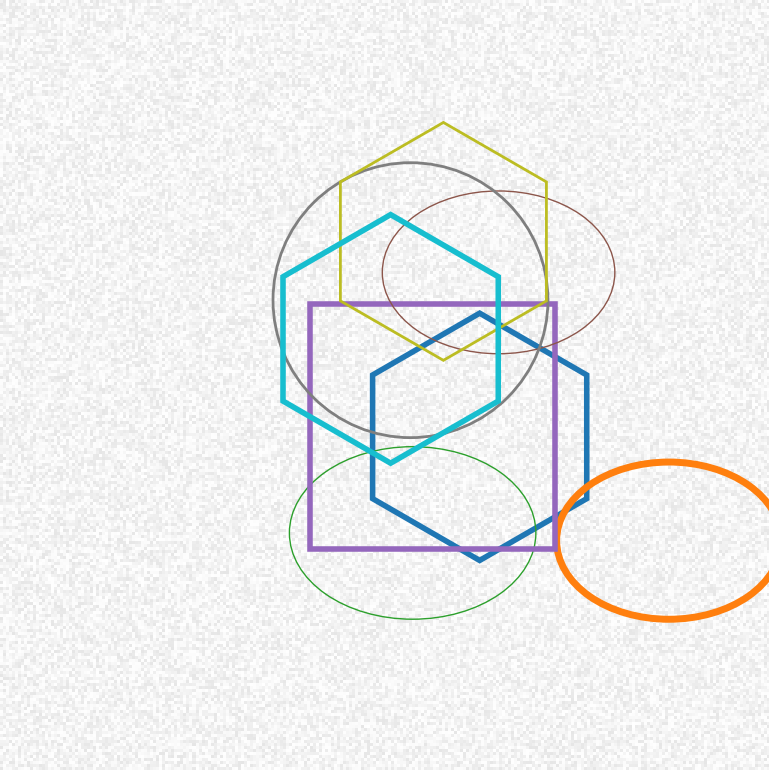[{"shape": "hexagon", "thickness": 2, "radius": 0.8, "center": [0.623, 0.433]}, {"shape": "oval", "thickness": 2.5, "radius": 0.73, "center": [0.869, 0.298]}, {"shape": "oval", "thickness": 0.5, "radius": 0.8, "center": [0.536, 0.308]}, {"shape": "square", "thickness": 2, "radius": 0.8, "center": [0.562, 0.446]}, {"shape": "oval", "thickness": 0.5, "radius": 0.76, "center": [0.647, 0.646]}, {"shape": "circle", "thickness": 1, "radius": 0.89, "center": [0.533, 0.61]}, {"shape": "hexagon", "thickness": 1, "radius": 0.77, "center": [0.576, 0.686]}, {"shape": "hexagon", "thickness": 2, "radius": 0.81, "center": [0.507, 0.56]}]